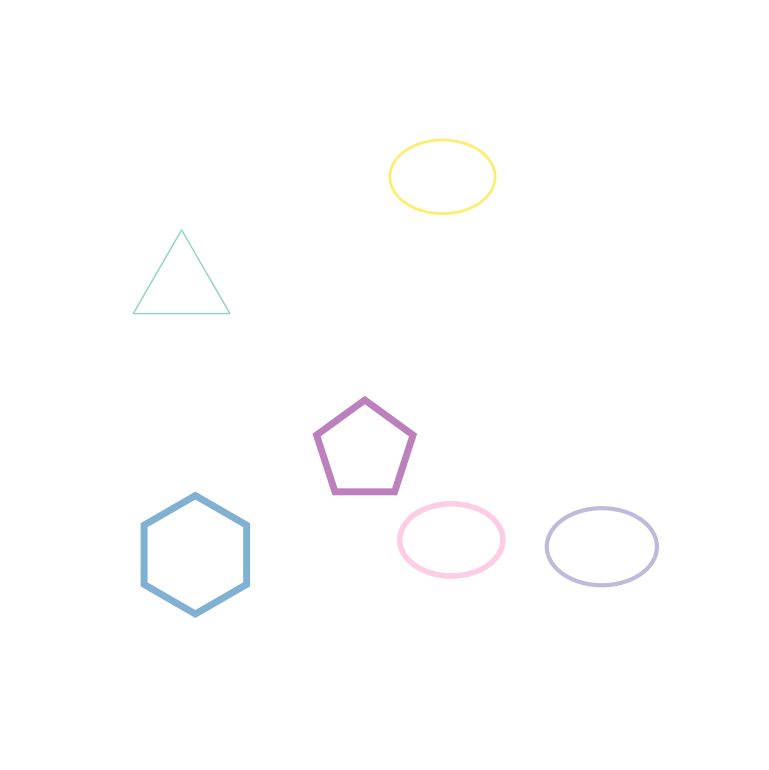[{"shape": "triangle", "thickness": 0.5, "radius": 0.36, "center": [0.236, 0.629]}, {"shape": "oval", "thickness": 1.5, "radius": 0.36, "center": [0.782, 0.29]}, {"shape": "hexagon", "thickness": 2.5, "radius": 0.38, "center": [0.254, 0.28]}, {"shape": "oval", "thickness": 2, "radius": 0.33, "center": [0.586, 0.299]}, {"shape": "pentagon", "thickness": 2.5, "radius": 0.33, "center": [0.474, 0.415]}, {"shape": "oval", "thickness": 1, "radius": 0.34, "center": [0.575, 0.77]}]